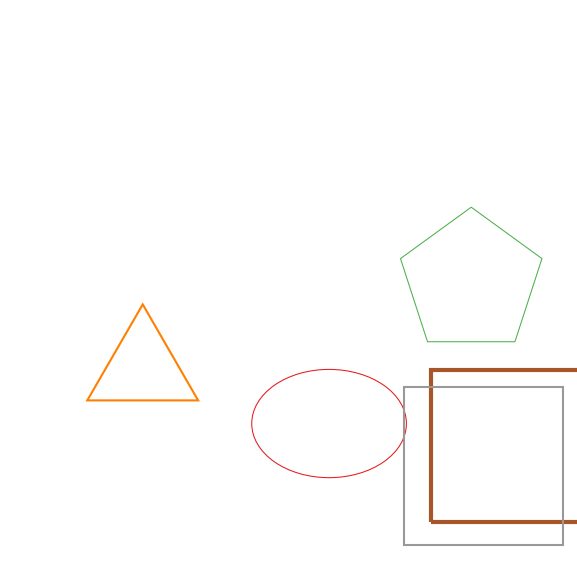[{"shape": "oval", "thickness": 0.5, "radius": 0.67, "center": [0.57, 0.266]}, {"shape": "pentagon", "thickness": 0.5, "radius": 0.64, "center": [0.816, 0.512]}, {"shape": "triangle", "thickness": 1, "radius": 0.55, "center": [0.247, 0.361]}, {"shape": "square", "thickness": 2, "radius": 0.66, "center": [0.878, 0.227]}, {"shape": "square", "thickness": 1, "radius": 0.69, "center": [0.837, 0.192]}]